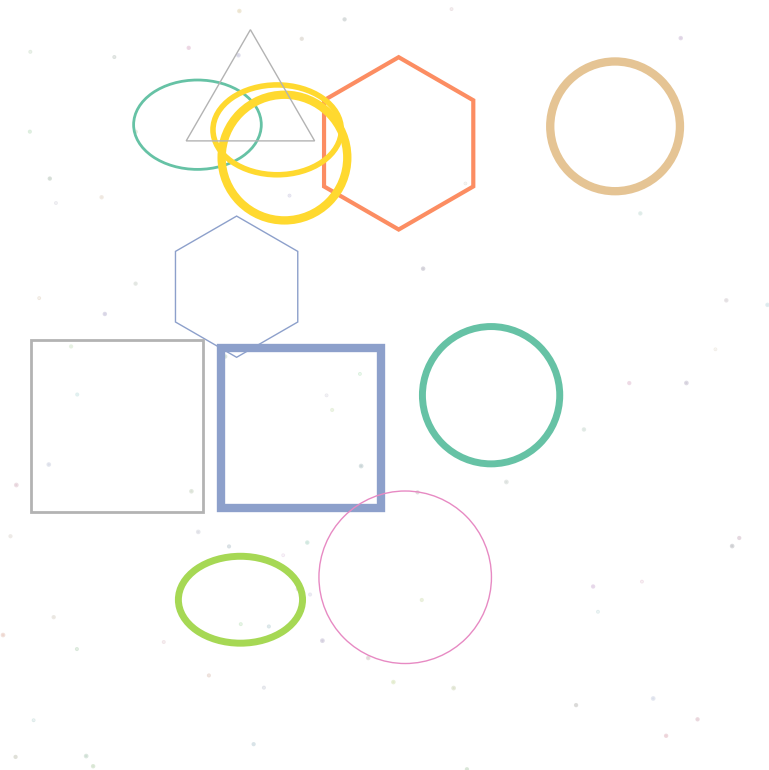[{"shape": "circle", "thickness": 2.5, "radius": 0.45, "center": [0.638, 0.487]}, {"shape": "oval", "thickness": 1, "radius": 0.41, "center": [0.256, 0.838]}, {"shape": "hexagon", "thickness": 1.5, "radius": 0.56, "center": [0.518, 0.814]}, {"shape": "hexagon", "thickness": 0.5, "radius": 0.46, "center": [0.307, 0.628]}, {"shape": "square", "thickness": 3, "radius": 0.52, "center": [0.391, 0.444]}, {"shape": "circle", "thickness": 0.5, "radius": 0.56, "center": [0.526, 0.25]}, {"shape": "oval", "thickness": 2.5, "radius": 0.4, "center": [0.312, 0.221]}, {"shape": "circle", "thickness": 3, "radius": 0.41, "center": [0.369, 0.795]}, {"shape": "oval", "thickness": 2, "radius": 0.42, "center": [0.36, 0.831]}, {"shape": "circle", "thickness": 3, "radius": 0.42, "center": [0.799, 0.836]}, {"shape": "square", "thickness": 1, "radius": 0.56, "center": [0.152, 0.447]}, {"shape": "triangle", "thickness": 0.5, "radius": 0.48, "center": [0.325, 0.865]}]